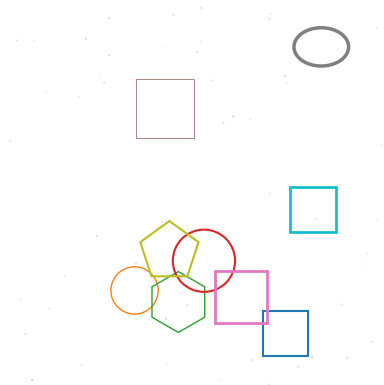[{"shape": "square", "thickness": 1.5, "radius": 0.29, "center": [0.741, 0.134]}, {"shape": "circle", "thickness": 1, "radius": 0.31, "center": [0.349, 0.246]}, {"shape": "hexagon", "thickness": 1, "radius": 0.4, "center": [0.463, 0.216]}, {"shape": "circle", "thickness": 1.5, "radius": 0.4, "center": [0.53, 0.323]}, {"shape": "square", "thickness": 0.5, "radius": 0.38, "center": [0.428, 0.718]}, {"shape": "square", "thickness": 2, "radius": 0.34, "center": [0.626, 0.229]}, {"shape": "oval", "thickness": 2.5, "radius": 0.36, "center": [0.835, 0.878]}, {"shape": "pentagon", "thickness": 1.5, "radius": 0.4, "center": [0.44, 0.347]}, {"shape": "square", "thickness": 2, "radius": 0.29, "center": [0.813, 0.455]}]